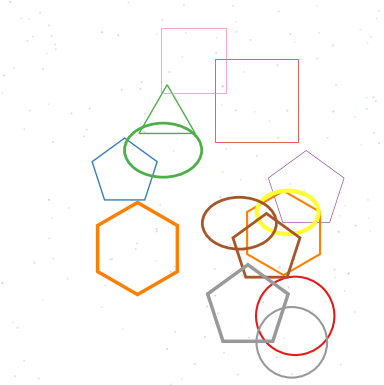[{"shape": "circle", "thickness": 1.5, "radius": 0.51, "center": [0.767, 0.18]}, {"shape": "square", "thickness": 0.5, "radius": 0.54, "center": [0.666, 0.739]}, {"shape": "pentagon", "thickness": 1, "radius": 0.44, "center": [0.324, 0.553]}, {"shape": "oval", "thickness": 2, "radius": 0.5, "center": [0.424, 0.61]}, {"shape": "triangle", "thickness": 1, "radius": 0.42, "center": [0.434, 0.696]}, {"shape": "pentagon", "thickness": 0.5, "radius": 0.52, "center": [0.795, 0.506]}, {"shape": "hexagon", "thickness": 2.5, "radius": 0.6, "center": [0.357, 0.354]}, {"shape": "hexagon", "thickness": 1.5, "radius": 0.55, "center": [0.737, 0.395]}, {"shape": "oval", "thickness": 3, "radius": 0.4, "center": [0.747, 0.448]}, {"shape": "pentagon", "thickness": 2, "radius": 0.46, "center": [0.692, 0.354]}, {"shape": "oval", "thickness": 2, "radius": 0.48, "center": [0.622, 0.42]}, {"shape": "square", "thickness": 0.5, "radius": 0.42, "center": [0.502, 0.842]}, {"shape": "circle", "thickness": 1.5, "radius": 0.46, "center": [0.758, 0.111]}, {"shape": "pentagon", "thickness": 2.5, "radius": 0.55, "center": [0.644, 0.202]}]